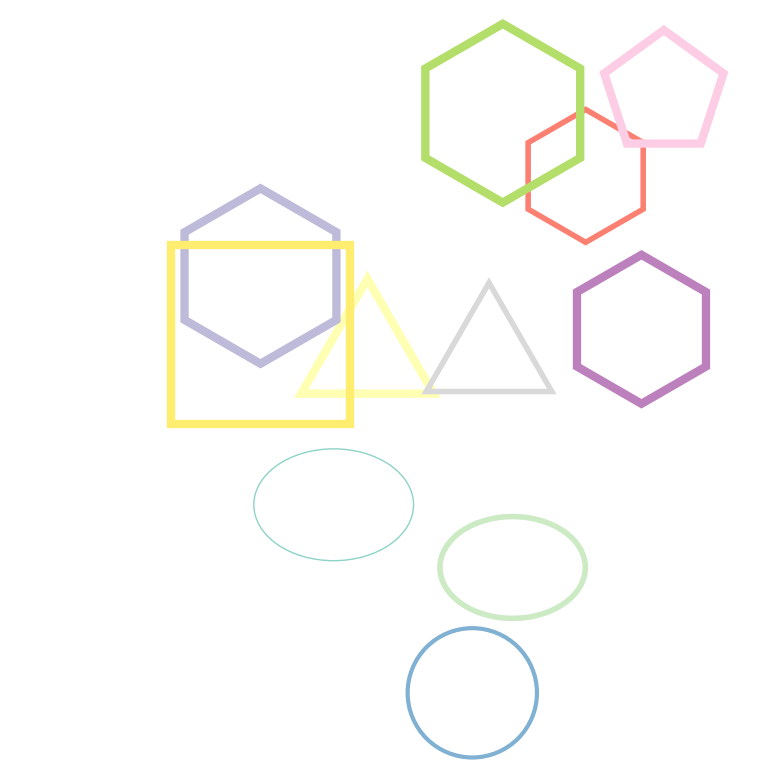[{"shape": "oval", "thickness": 0.5, "radius": 0.52, "center": [0.433, 0.344]}, {"shape": "triangle", "thickness": 3, "radius": 0.5, "center": [0.477, 0.538]}, {"shape": "hexagon", "thickness": 3, "radius": 0.57, "center": [0.338, 0.641]}, {"shape": "hexagon", "thickness": 2, "radius": 0.43, "center": [0.761, 0.772]}, {"shape": "circle", "thickness": 1.5, "radius": 0.42, "center": [0.613, 0.1]}, {"shape": "hexagon", "thickness": 3, "radius": 0.58, "center": [0.653, 0.853]}, {"shape": "pentagon", "thickness": 3, "radius": 0.41, "center": [0.862, 0.879]}, {"shape": "triangle", "thickness": 2, "radius": 0.47, "center": [0.635, 0.539]}, {"shape": "hexagon", "thickness": 3, "radius": 0.48, "center": [0.833, 0.572]}, {"shape": "oval", "thickness": 2, "radius": 0.47, "center": [0.666, 0.263]}, {"shape": "square", "thickness": 3, "radius": 0.58, "center": [0.338, 0.566]}]